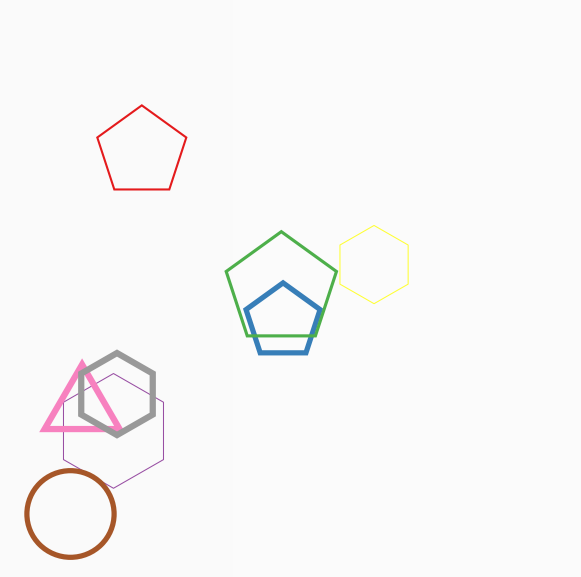[{"shape": "pentagon", "thickness": 1, "radius": 0.4, "center": [0.244, 0.736]}, {"shape": "pentagon", "thickness": 2.5, "radius": 0.33, "center": [0.487, 0.442]}, {"shape": "pentagon", "thickness": 1.5, "radius": 0.5, "center": [0.484, 0.498]}, {"shape": "hexagon", "thickness": 0.5, "radius": 0.5, "center": [0.195, 0.253]}, {"shape": "hexagon", "thickness": 0.5, "radius": 0.34, "center": [0.644, 0.541]}, {"shape": "circle", "thickness": 2.5, "radius": 0.38, "center": [0.121, 0.109]}, {"shape": "triangle", "thickness": 3, "radius": 0.37, "center": [0.141, 0.293]}, {"shape": "hexagon", "thickness": 3, "radius": 0.36, "center": [0.201, 0.317]}]